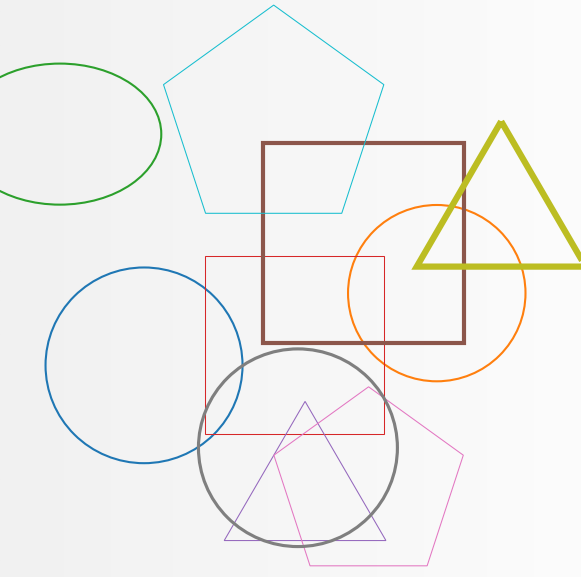[{"shape": "circle", "thickness": 1, "radius": 0.85, "center": [0.248, 0.367]}, {"shape": "circle", "thickness": 1, "radius": 0.76, "center": [0.751, 0.492]}, {"shape": "oval", "thickness": 1, "radius": 0.87, "center": [0.103, 0.767]}, {"shape": "square", "thickness": 0.5, "radius": 0.77, "center": [0.507, 0.401]}, {"shape": "triangle", "thickness": 0.5, "radius": 0.8, "center": [0.525, 0.143]}, {"shape": "square", "thickness": 2, "radius": 0.86, "center": [0.626, 0.578]}, {"shape": "pentagon", "thickness": 0.5, "radius": 0.86, "center": [0.634, 0.158]}, {"shape": "circle", "thickness": 1.5, "radius": 0.86, "center": [0.513, 0.224]}, {"shape": "triangle", "thickness": 3, "radius": 0.84, "center": [0.862, 0.621]}, {"shape": "pentagon", "thickness": 0.5, "radius": 1.0, "center": [0.471, 0.791]}]